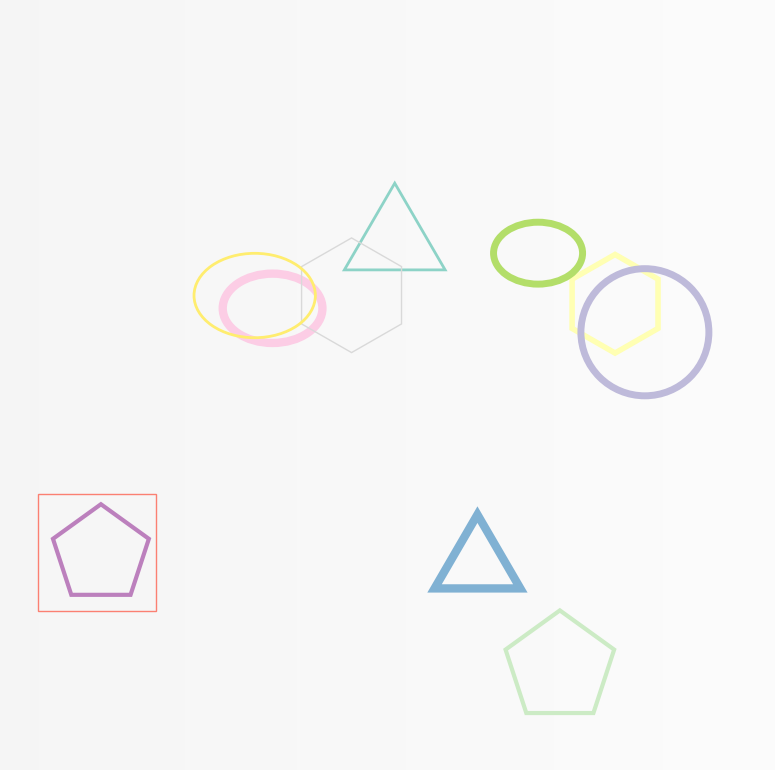[{"shape": "triangle", "thickness": 1, "radius": 0.38, "center": [0.509, 0.687]}, {"shape": "hexagon", "thickness": 2, "radius": 0.32, "center": [0.794, 0.605]}, {"shape": "circle", "thickness": 2.5, "radius": 0.41, "center": [0.832, 0.569]}, {"shape": "square", "thickness": 0.5, "radius": 0.38, "center": [0.125, 0.282]}, {"shape": "triangle", "thickness": 3, "radius": 0.32, "center": [0.616, 0.268]}, {"shape": "oval", "thickness": 2.5, "radius": 0.29, "center": [0.694, 0.671]}, {"shape": "oval", "thickness": 3, "radius": 0.32, "center": [0.352, 0.6]}, {"shape": "hexagon", "thickness": 0.5, "radius": 0.37, "center": [0.454, 0.617]}, {"shape": "pentagon", "thickness": 1.5, "radius": 0.33, "center": [0.13, 0.28]}, {"shape": "pentagon", "thickness": 1.5, "radius": 0.37, "center": [0.722, 0.134]}, {"shape": "oval", "thickness": 1, "radius": 0.39, "center": [0.329, 0.616]}]